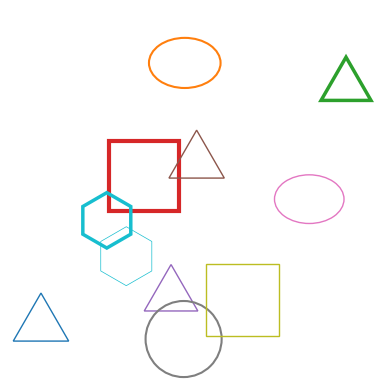[{"shape": "triangle", "thickness": 1, "radius": 0.42, "center": [0.106, 0.156]}, {"shape": "oval", "thickness": 1.5, "radius": 0.47, "center": [0.48, 0.837]}, {"shape": "triangle", "thickness": 2.5, "radius": 0.37, "center": [0.899, 0.777]}, {"shape": "square", "thickness": 3, "radius": 0.46, "center": [0.375, 0.543]}, {"shape": "triangle", "thickness": 1, "radius": 0.4, "center": [0.444, 0.232]}, {"shape": "triangle", "thickness": 1, "radius": 0.41, "center": [0.511, 0.579]}, {"shape": "oval", "thickness": 1, "radius": 0.45, "center": [0.803, 0.483]}, {"shape": "circle", "thickness": 1.5, "radius": 0.49, "center": [0.477, 0.119]}, {"shape": "square", "thickness": 1, "radius": 0.47, "center": [0.63, 0.221]}, {"shape": "hexagon", "thickness": 2.5, "radius": 0.36, "center": [0.277, 0.428]}, {"shape": "hexagon", "thickness": 0.5, "radius": 0.38, "center": [0.328, 0.335]}]